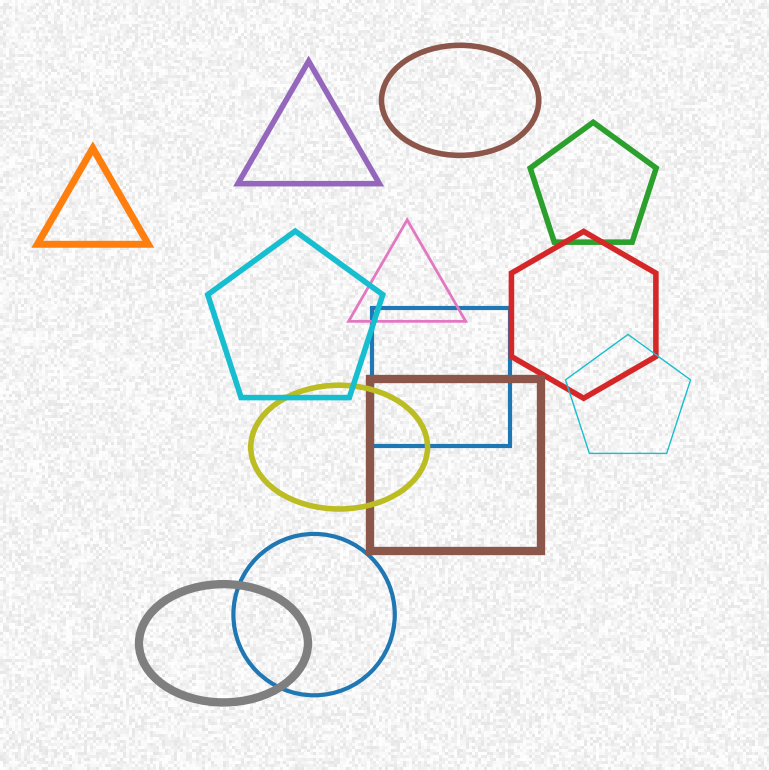[{"shape": "circle", "thickness": 1.5, "radius": 0.52, "center": [0.408, 0.202]}, {"shape": "square", "thickness": 1.5, "radius": 0.45, "center": [0.572, 0.511]}, {"shape": "triangle", "thickness": 2.5, "radius": 0.42, "center": [0.121, 0.724]}, {"shape": "pentagon", "thickness": 2, "radius": 0.43, "center": [0.77, 0.755]}, {"shape": "hexagon", "thickness": 2, "radius": 0.54, "center": [0.758, 0.591]}, {"shape": "triangle", "thickness": 2, "radius": 0.53, "center": [0.401, 0.815]}, {"shape": "square", "thickness": 3, "radius": 0.56, "center": [0.591, 0.396]}, {"shape": "oval", "thickness": 2, "radius": 0.51, "center": [0.598, 0.87]}, {"shape": "triangle", "thickness": 1, "radius": 0.44, "center": [0.529, 0.627]}, {"shape": "oval", "thickness": 3, "radius": 0.55, "center": [0.29, 0.165]}, {"shape": "oval", "thickness": 2, "radius": 0.57, "center": [0.44, 0.419]}, {"shape": "pentagon", "thickness": 0.5, "radius": 0.43, "center": [0.816, 0.48]}, {"shape": "pentagon", "thickness": 2, "radius": 0.6, "center": [0.383, 0.58]}]